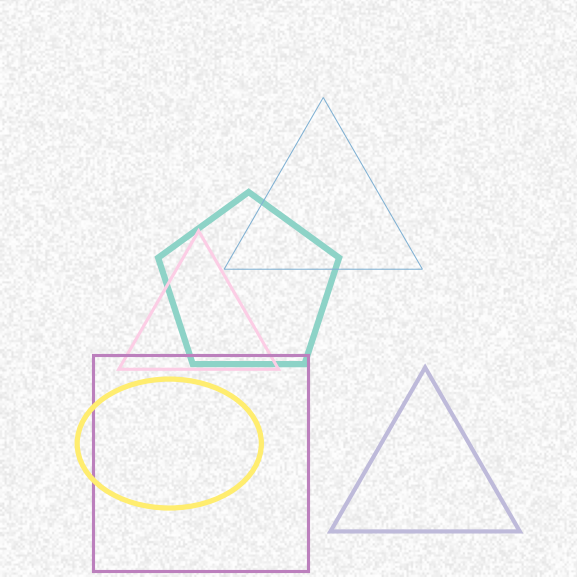[{"shape": "pentagon", "thickness": 3, "radius": 0.82, "center": [0.431, 0.502]}, {"shape": "triangle", "thickness": 2, "radius": 0.95, "center": [0.736, 0.174]}, {"shape": "triangle", "thickness": 0.5, "radius": 0.99, "center": [0.56, 0.632]}, {"shape": "triangle", "thickness": 1.5, "radius": 0.8, "center": [0.344, 0.44]}, {"shape": "square", "thickness": 1.5, "radius": 0.93, "center": [0.347, 0.197]}, {"shape": "oval", "thickness": 2.5, "radius": 0.8, "center": [0.293, 0.231]}]